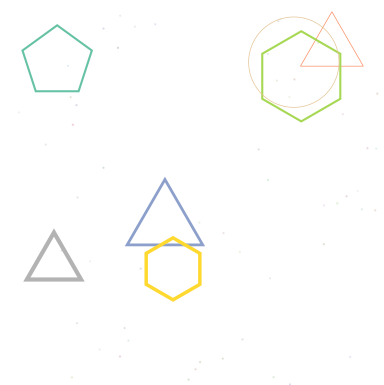[{"shape": "pentagon", "thickness": 1.5, "radius": 0.47, "center": [0.149, 0.84]}, {"shape": "triangle", "thickness": 0.5, "radius": 0.47, "center": [0.862, 0.875]}, {"shape": "triangle", "thickness": 2, "radius": 0.57, "center": [0.428, 0.421]}, {"shape": "hexagon", "thickness": 1.5, "radius": 0.59, "center": [0.783, 0.802]}, {"shape": "hexagon", "thickness": 2.5, "radius": 0.4, "center": [0.449, 0.302]}, {"shape": "circle", "thickness": 0.5, "radius": 0.59, "center": [0.763, 0.839]}, {"shape": "triangle", "thickness": 3, "radius": 0.41, "center": [0.14, 0.315]}]